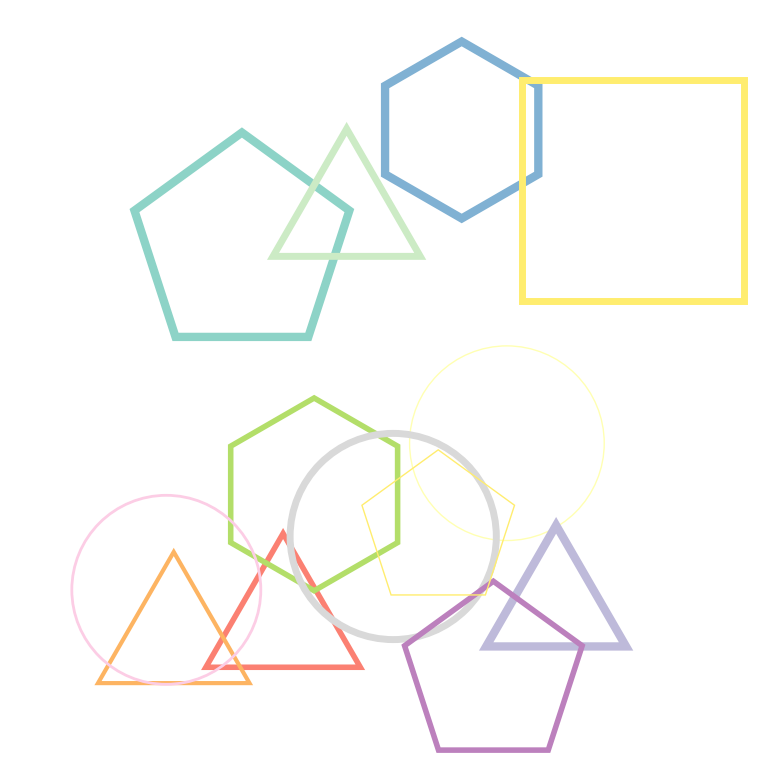[{"shape": "pentagon", "thickness": 3, "radius": 0.73, "center": [0.314, 0.681]}, {"shape": "circle", "thickness": 0.5, "radius": 0.63, "center": [0.658, 0.424]}, {"shape": "triangle", "thickness": 3, "radius": 0.52, "center": [0.722, 0.213]}, {"shape": "triangle", "thickness": 2, "radius": 0.58, "center": [0.368, 0.191]}, {"shape": "hexagon", "thickness": 3, "radius": 0.57, "center": [0.6, 0.831]}, {"shape": "triangle", "thickness": 1.5, "radius": 0.57, "center": [0.226, 0.17]}, {"shape": "hexagon", "thickness": 2, "radius": 0.63, "center": [0.408, 0.358]}, {"shape": "circle", "thickness": 1, "radius": 0.61, "center": [0.216, 0.234]}, {"shape": "circle", "thickness": 2.5, "radius": 0.67, "center": [0.511, 0.303]}, {"shape": "pentagon", "thickness": 2, "radius": 0.61, "center": [0.641, 0.124]}, {"shape": "triangle", "thickness": 2.5, "radius": 0.55, "center": [0.45, 0.722]}, {"shape": "pentagon", "thickness": 0.5, "radius": 0.52, "center": [0.569, 0.312]}, {"shape": "square", "thickness": 2.5, "radius": 0.72, "center": [0.822, 0.752]}]